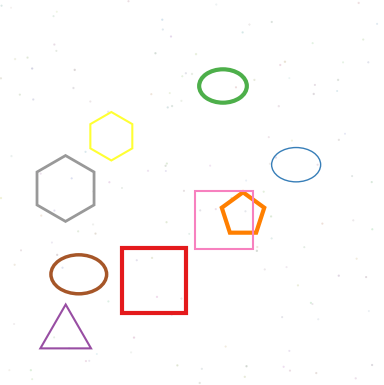[{"shape": "square", "thickness": 3, "radius": 0.42, "center": [0.401, 0.271]}, {"shape": "oval", "thickness": 1, "radius": 0.32, "center": [0.769, 0.572]}, {"shape": "oval", "thickness": 3, "radius": 0.31, "center": [0.579, 0.777]}, {"shape": "triangle", "thickness": 1.5, "radius": 0.38, "center": [0.171, 0.133]}, {"shape": "pentagon", "thickness": 3, "radius": 0.29, "center": [0.631, 0.443]}, {"shape": "hexagon", "thickness": 1.5, "radius": 0.31, "center": [0.289, 0.646]}, {"shape": "oval", "thickness": 2.5, "radius": 0.36, "center": [0.205, 0.288]}, {"shape": "square", "thickness": 1.5, "radius": 0.38, "center": [0.582, 0.429]}, {"shape": "hexagon", "thickness": 2, "radius": 0.43, "center": [0.17, 0.51]}]